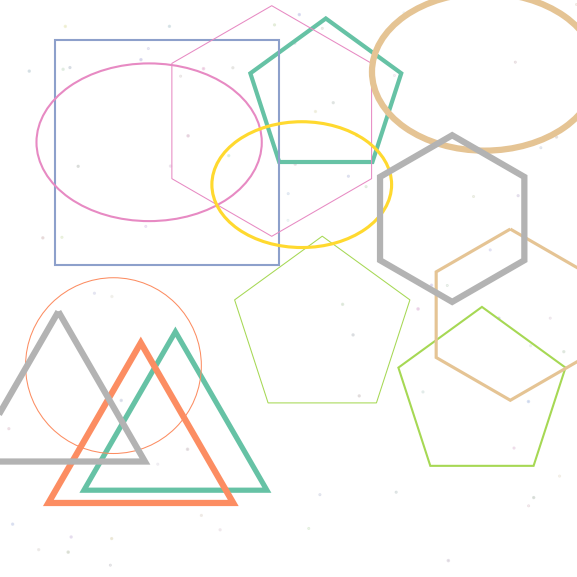[{"shape": "triangle", "thickness": 2.5, "radius": 0.91, "center": [0.304, 0.242]}, {"shape": "pentagon", "thickness": 2, "radius": 0.69, "center": [0.564, 0.83]}, {"shape": "triangle", "thickness": 3, "radius": 0.92, "center": [0.244, 0.221]}, {"shape": "circle", "thickness": 0.5, "radius": 0.76, "center": [0.196, 0.366]}, {"shape": "square", "thickness": 1, "radius": 0.97, "center": [0.289, 0.735]}, {"shape": "oval", "thickness": 1, "radius": 0.98, "center": [0.258, 0.753]}, {"shape": "hexagon", "thickness": 0.5, "radius": 1.0, "center": [0.471, 0.79]}, {"shape": "pentagon", "thickness": 1, "radius": 0.76, "center": [0.835, 0.316]}, {"shape": "pentagon", "thickness": 0.5, "radius": 0.8, "center": [0.558, 0.431]}, {"shape": "oval", "thickness": 1.5, "radius": 0.78, "center": [0.523, 0.679]}, {"shape": "oval", "thickness": 3, "radius": 0.97, "center": [0.839, 0.875]}, {"shape": "hexagon", "thickness": 1.5, "radius": 0.74, "center": [0.884, 0.454]}, {"shape": "hexagon", "thickness": 3, "radius": 0.72, "center": [0.783, 0.621]}, {"shape": "triangle", "thickness": 3, "radius": 0.87, "center": [0.101, 0.287]}]